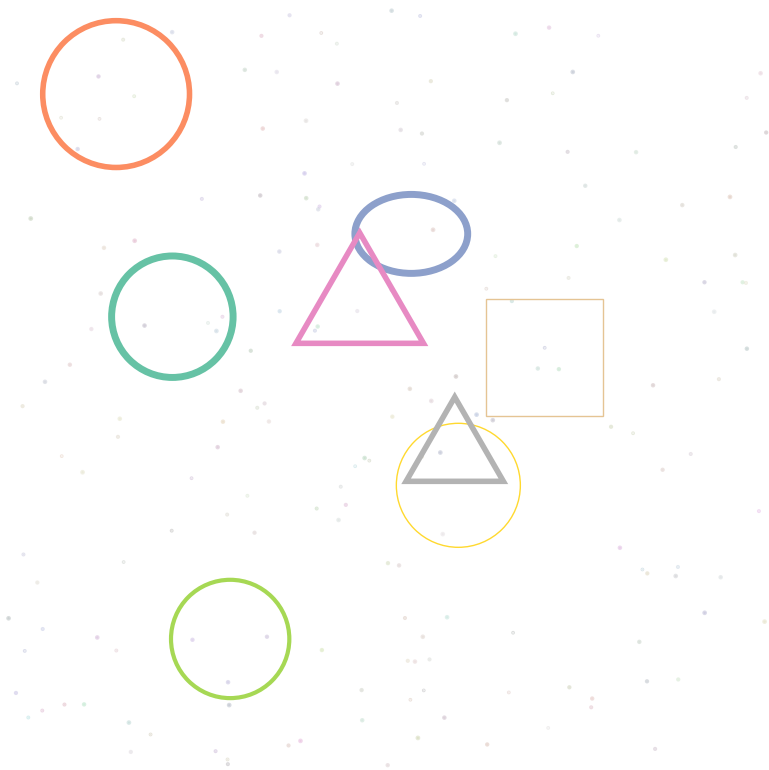[{"shape": "circle", "thickness": 2.5, "radius": 0.39, "center": [0.224, 0.589]}, {"shape": "circle", "thickness": 2, "radius": 0.48, "center": [0.151, 0.878]}, {"shape": "oval", "thickness": 2.5, "radius": 0.37, "center": [0.534, 0.696]}, {"shape": "triangle", "thickness": 2, "radius": 0.48, "center": [0.467, 0.602]}, {"shape": "circle", "thickness": 1.5, "radius": 0.38, "center": [0.299, 0.17]}, {"shape": "circle", "thickness": 0.5, "radius": 0.4, "center": [0.595, 0.37]}, {"shape": "square", "thickness": 0.5, "radius": 0.38, "center": [0.707, 0.536]}, {"shape": "triangle", "thickness": 2, "radius": 0.36, "center": [0.591, 0.411]}]